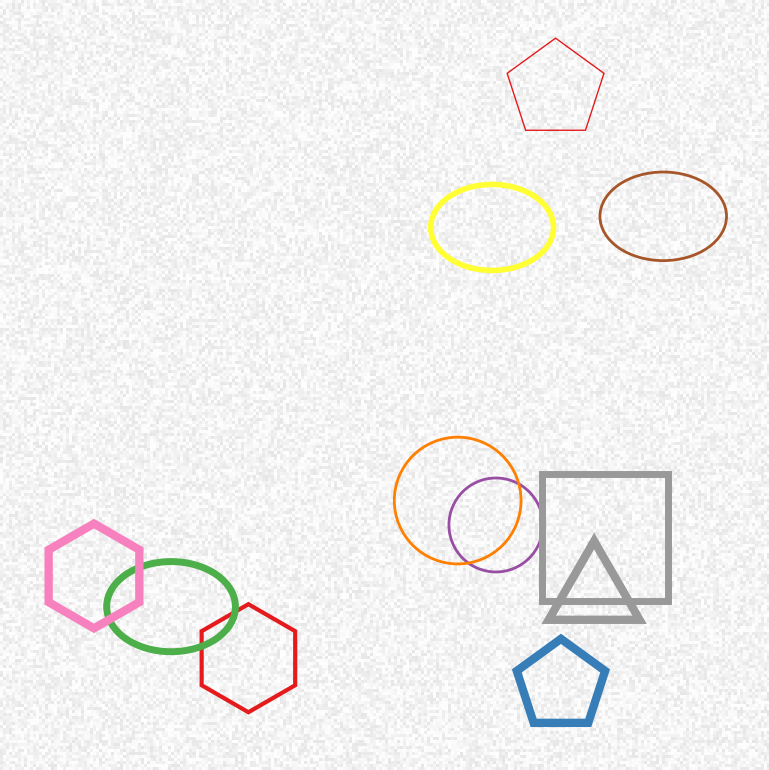[{"shape": "pentagon", "thickness": 0.5, "radius": 0.33, "center": [0.722, 0.884]}, {"shape": "hexagon", "thickness": 1.5, "radius": 0.35, "center": [0.323, 0.145]}, {"shape": "pentagon", "thickness": 3, "radius": 0.3, "center": [0.729, 0.11]}, {"shape": "oval", "thickness": 2.5, "radius": 0.42, "center": [0.222, 0.212]}, {"shape": "circle", "thickness": 1, "radius": 0.31, "center": [0.644, 0.318]}, {"shape": "circle", "thickness": 1, "radius": 0.41, "center": [0.594, 0.35]}, {"shape": "oval", "thickness": 2, "radius": 0.4, "center": [0.639, 0.705]}, {"shape": "oval", "thickness": 1, "radius": 0.41, "center": [0.861, 0.719]}, {"shape": "hexagon", "thickness": 3, "radius": 0.34, "center": [0.122, 0.252]}, {"shape": "square", "thickness": 2.5, "radius": 0.41, "center": [0.786, 0.302]}, {"shape": "triangle", "thickness": 3, "radius": 0.34, "center": [0.772, 0.229]}]